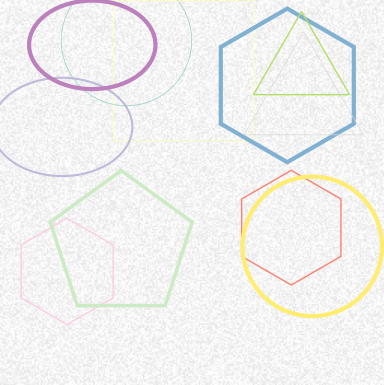[{"shape": "circle", "thickness": 0.5, "radius": 0.85, "center": [0.328, 0.895]}, {"shape": "square", "thickness": 0.5, "radius": 0.91, "center": [0.474, 0.816]}, {"shape": "oval", "thickness": 1.5, "radius": 0.91, "center": [0.161, 0.67]}, {"shape": "hexagon", "thickness": 1, "radius": 0.74, "center": [0.757, 0.409]}, {"shape": "hexagon", "thickness": 3, "radius": 1.0, "center": [0.746, 0.778]}, {"shape": "triangle", "thickness": 1, "radius": 0.72, "center": [0.783, 0.826]}, {"shape": "hexagon", "thickness": 1, "radius": 0.69, "center": [0.174, 0.295]}, {"shape": "triangle", "thickness": 0.5, "radius": 0.89, "center": [0.789, 0.739]}, {"shape": "oval", "thickness": 3, "radius": 0.82, "center": [0.24, 0.883]}, {"shape": "pentagon", "thickness": 2.5, "radius": 0.97, "center": [0.315, 0.363]}, {"shape": "circle", "thickness": 3, "radius": 0.91, "center": [0.811, 0.36]}]